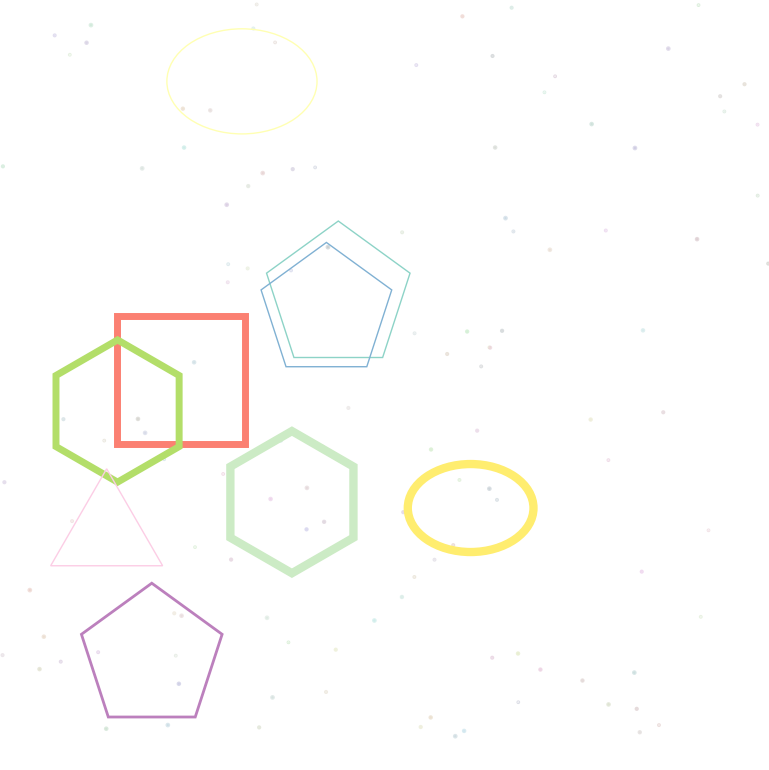[{"shape": "pentagon", "thickness": 0.5, "radius": 0.49, "center": [0.439, 0.615]}, {"shape": "oval", "thickness": 0.5, "radius": 0.49, "center": [0.314, 0.894]}, {"shape": "square", "thickness": 2.5, "radius": 0.42, "center": [0.235, 0.507]}, {"shape": "pentagon", "thickness": 0.5, "radius": 0.45, "center": [0.424, 0.596]}, {"shape": "hexagon", "thickness": 2.5, "radius": 0.46, "center": [0.153, 0.466]}, {"shape": "triangle", "thickness": 0.5, "radius": 0.42, "center": [0.139, 0.307]}, {"shape": "pentagon", "thickness": 1, "radius": 0.48, "center": [0.197, 0.147]}, {"shape": "hexagon", "thickness": 3, "radius": 0.46, "center": [0.379, 0.348]}, {"shape": "oval", "thickness": 3, "radius": 0.41, "center": [0.611, 0.34]}]